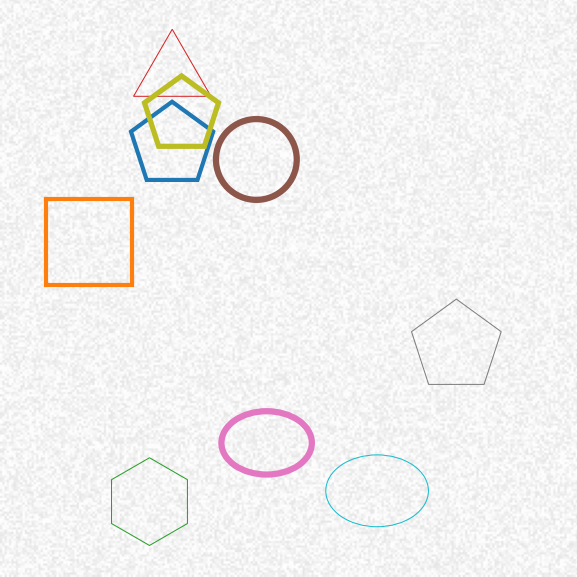[{"shape": "pentagon", "thickness": 2, "radius": 0.37, "center": [0.298, 0.748]}, {"shape": "square", "thickness": 2, "radius": 0.37, "center": [0.154, 0.58]}, {"shape": "hexagon", "thickness": 0.5, "radius": 0.38, "center": [0.259, 0.131]}, {"shape": "triangle", "thickness": 0.5, "radius": 0.39, "center": [0.298, 0.871]}, {"shape": "circle", "thickness": 3, "radius": 0.35, "center": [0.444, 0.723]}, {"shape": "oval", "thickness": 3, "radius": 0.39, "center": [0.462, 0.232]}, {"shape": "pentagon", "thickness": 0.5, "radius": 0.41, "center": [0.79, 0.4]}, {"shape": "pentagon", "thickness": 2.5, "radius": 0.34, "center": [0.314, 0.8]}, {"shape": "oval", "thickness": 0.5, "radius": 0.44, "center": [0.653, 0.149]}]